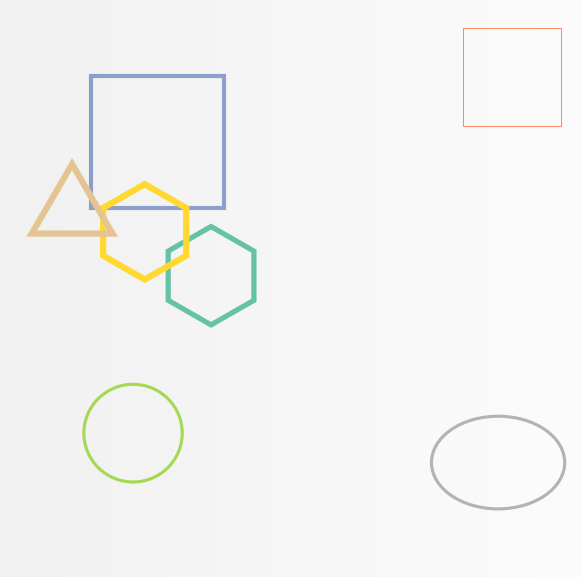[{"shape": "hexagon", "thickness": 2.5, "radius": 0.43, "center": [0.363, 0.522]}, {"shape": "square", "thickness": 0.5, "radius": 0.42, "center": [0.881, 0.865]}, {"shape": "square", "thickness": 2, "radius": 0.57, "center": [0.271, 0.753]}, {"shape": "circle", "thickness": 1.5, "radius": 0.42, "center": [0.229, 0.249]}, {"shape": "hexagon", "thickness": 3, "radius": 0.41, "center": [0.249, 0.598]}, {"shape": "triangle", "thickness": 3, "radius": 0.4, "center": [0.124, 0.635]}, {"shape": "oval", "thickness": 1.5, "radius": 0.57, "center": [0.857, 0.198]}]